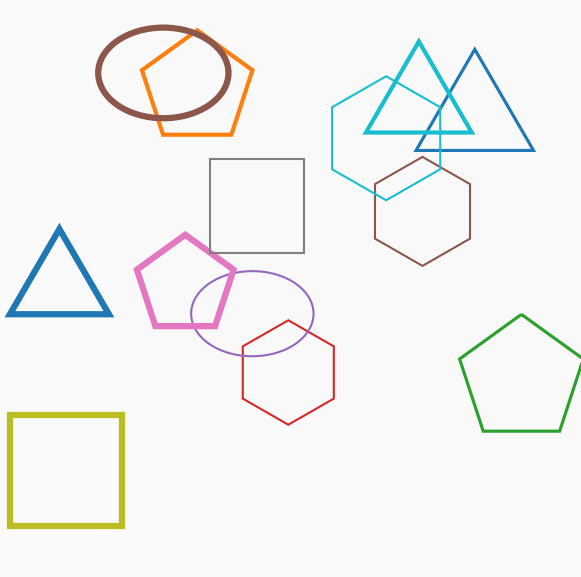[{"shape": "triangle", "thickness": 1.5, "radius": 0.58, "center": [0.817, 0.797]}, {"shape": "triangle", "thickness": 3, "radius": 0.49, "center": [0.102, 0.504]}, {"shape": "pentagon", "thickness": 2, "radius": 0.5, "center": [0.339, 0.847]}, {"shape": "pentagon", "thickness": 1.5, "radius": 0.56, "center": [0.897, 0.343]}, {"shape": "hexagon", "thickness": 1, "radius": 0.45, "center": [0.496, 0.354]}, {"shape": "oval", "thickness": 1, "radius": 0.53, "center": [0.434, 0.456]}, {"shape": "oval", "thickness": 3, "radius": 0.56, "center": [0.281, 0.873]}, {"shape": "hexagon", "thickness": 1, "radius": 0.47, "center": [0.727, 0.633]}, {"shape": "pentagon", "thickness": 3, "radius": 0.44, "center": [0.319, 0.505]}, {"shape": "square", "thickness": 1, "radius": 0.41, "center": [0.442, 0.643]}, {"shape": "square", "thickness": 3, "radius": 0.48, "center": [0.113, 0.184]}, {"shape": "triangle", "thickness": 2, "radius": 0.53, "center": [0.721, 0.822]}, {"shape": "hexagon", "thickness": 1, "radius": 0.54, "center": [0.664, 0.76]}]